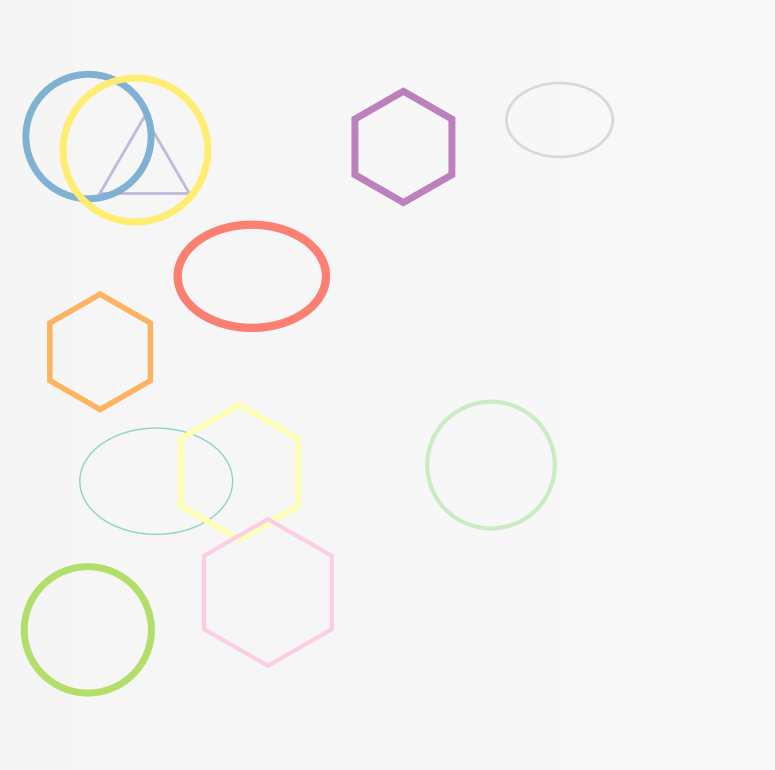[{"shape": "oval", "thickness": 0.5, "radius": 0.49, "center": [0.202, 0.375]}, {"shape": "hexagon", "thickness": 2, "radius": 0.44, "center": [0.309, 0.387]}, {"shape": "triangle", "thickness": 1, "radius": 0.33, "center": [0.187, 0.782]}, {"shape": "oval", "thickness": 3, "radius": 0.48, "center": [0.325, 0.641]}, {"shape": "circle", "thickness": 2.5, "radius": 0.4, "center": [0.114, 0.823]}, {"shape": "hexagon", "thickness": 2, "radius": 0.37, "center": [0.129, 0.543]}, {"shape": "circle", "thickness": 2.5, "radius": 0.41, "center": [0.113, 0.182]}, {"shape": "hexagon", "thickness": 1.5, "radius": 0.48, "center": [0.346, 0.231]}, {"shape": "oval", "thickness": 1, "radius": 0.34, "center": [0.722, 0.844]}, {"shape": "hexagon", "thickness": 2.5, "radius": 0.36, "center": [0.521, 0.809]}, {"shape": "circle", "thickness": 1.5, "radius": 0.41, "center": [0.634, 0.396]}, {"shape": "circle", "thickness": 2.5, "radius": 0.47, "center": [0.175, 0.805]}]